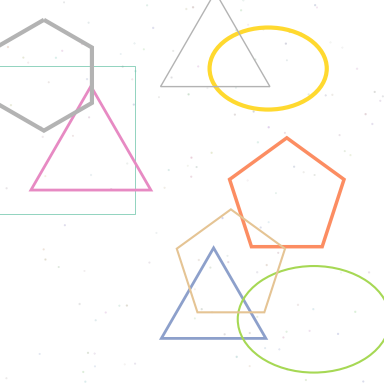[{"shape": "square", "thickness": 0.5, "radius": 0.96, "center": [0.159, 0.636]}, {"shape": "pentagon", "thickness": 2.5, "radius": 0.78, "center": [0.745, 0.486]}, {"shape": "triangle", "thickness": 2, "radius": 0.78, "center": [0.555, 0.199]}, {"shape": "triangle", "thickness": 2, "radius": 0.9, "center": [0.236, 0.596]}, {"shape": "oval", "thickness": 1.5, "radius": 0.99, "center": [0.815, 0.171]}, {"shape": "oval", "thickness": 3, "radius": 0.76, "center": [0.697, 0.822]}, {"shape": "pentagon", "thickness": 1.5, "radius": 0.74, "center": [0.6, 0.308]}, {"shape": "hexagon", "thickness": 3, "radius": 0.72, "center": [0.114, 0.805]}, {"shape": "triangle", "thickness": 1, "radius": 0.82, "center": [0.559, 0.857]}]